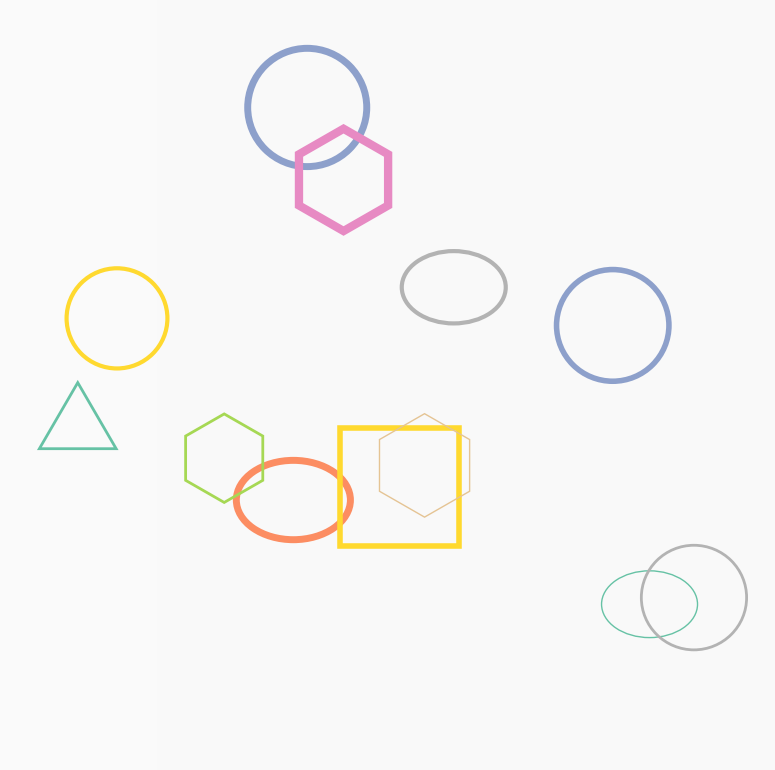[{"shape": "oval", "thickness": 0.5, "radius": 0.31, "center": [0.838, 0.215]}, {"shape": "triangle", "thickness": 1, "radius": 0.29, "center": [0.1, 0.446]}, {"shape": "oval", "thickness": 2.5, "radius": 0.37, "center": [0.379, 0.351]}, {"shape": "circle", "thickness": 2, "radius": 0.36, "center": [0.791, 0.577]}, {"shape": "circle", "thickness": 2.5, "radius": 0.38, "center": [0.396, 0.86]}, {"shape": "hexagon", "thickness": 3, "radius": 0.33, "center": [0.443, 0.766]}, {"shape": "hexagon", "thickness": 1, "radius": 0.29, "center": [0.289, 0.405]}, {"shape": "circle", "thickness": 1.5, "radius": 0.33, "center": [0.151, 0.587]}, {"shape": "square", "thickness": 2, "radius": 0.38, "center": [0.516, 0.367]}, {"shape": "hexagon", "thickness": 0.5, "radius": 0.34, "center": [0.548, 0.396]}, {"shape": "oval", "thickness": 1.5, "radius": 0.34, "center": [0.585, 0.627]}, {"shape": "circle", "thickness": 1, "radius": 0.34, "center": [0.895, 0.224]}]